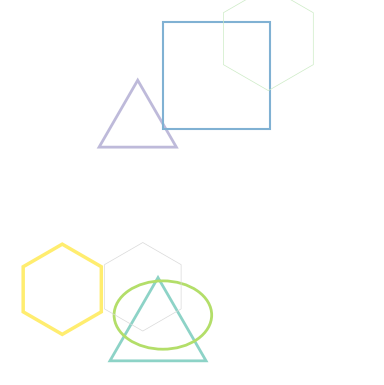[{"shape": "triangle", "thickness": 2, "radius": 0.72, "center": [0.41, 0.135]}, {"shape": "triangle", "thickness": 2, "radius": 0.58, "center": [0.358, 0.676]}, {"shape": "square", "thickness": 1.5, "radius": 0.69, "center": [0.562, 0.804]}, {"shape": "oval", "thickness": 2, "radius": 0.63, "center": [0.423, 0.182]}, {"shape": "hexagon", "thickness": 0.5, "radius": 0.57, "center": [0.371, 0.255]}, {"shape": "hexagon", "thickness": 0.5, "radius": 0.67, "center": [0.697, 0.9]}, {"shape": "hexagon", "thickness": 2.5, "radius": 0.59, "center": [0.162, 0.249]}]